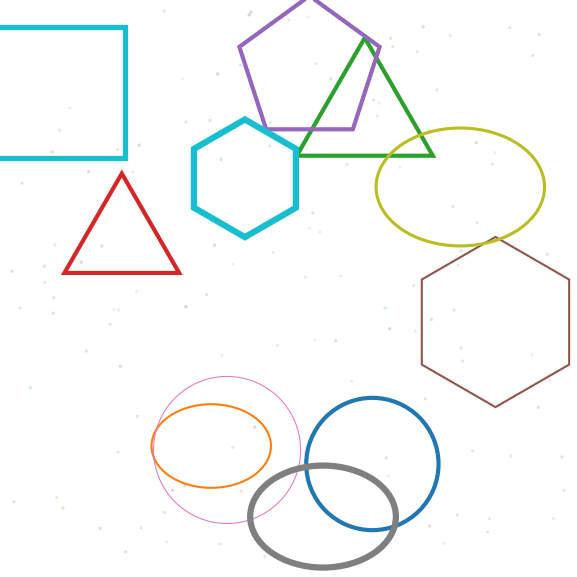[{"shape": "circle", "thickness": 2, "radius": 0.57, "center": [0.645, 0.196]}, {"shape": "oval", "thickness": 1, "radius": 0.52, "center": [0.366, 0.227]}, {"shape": "triangle", "thickness": 2, "radius": 0.68, "center": [0.632, 0.798]}, {"shape": "triangle", "thickness": 2, "radius": 0.57, "center": [0.211, 0.584]}, {"shape": "pentagon", "thickness": 2, "radius": 0.64, "center": [0.536, 0.879]}, {"shape": "hexagon", "thickness": 1, "radius": 0.74, "center": [0.858, 0.441]}, {"shape": "circle", "thickness": 0.5, "radius": 0.64, "center": [0.393, 0.22]}, {"shape": "oval", "thickness": 3, "radius": 0.63, "center": [0.559, 0.105]}, {"shape": "oval", "thickness": 1.5, "radius": 0.73, "center": [0.797, 0.675]}, {"shape": "hexagon", "thickness": 3, "radius": 0.51, "center": [0.424, 0.69]}, {"shape": "square", "thickness": 2.5, "radius": 0.57, "center": [0.103, 0.839]}]